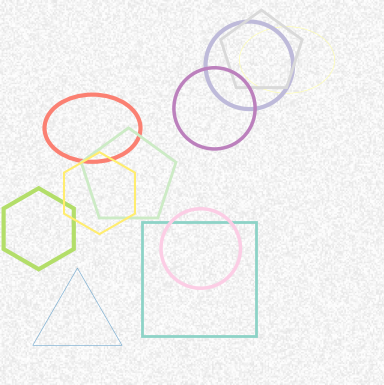[{"shape": "square", "thickness": 2, "radius": 0.74, "center": [0.516, 0.275]}, {"shape": "oval", "thickness": 0.5, "radius": 0.62, "center": [0.746, 0.844]}, {"shape": "circle", "thickness": 3, "radius": 0.57, "center": [0.648, 0.83]}, {"shape": "oval", "thickness": 3, "radius": 0.62, "center": [0.24, 0.667]}, {"shape": "triangle", "thickness": 0.5, "radius": 0.67, "center": [0.201, 0.17]}, {"shape": "hexagon", "thickness": 3, "radius": 0.53, "center": [0.101, 0.406]}, {"shape": "circle", "thickness": 2.5, "radius": 0.52, "center": [0.521, 0.355]}, {"shape": "pentagon", "thickness": 2, "radius": 0.56, "center": [0.679, 0.863]}, {"shape": "circle", "thickness": 2.5, "radius": 0.53, "center": [0.557, 0.719]}, {"shape": "pentagon", "thickness": 2, "radius": 0.65, "center": [0.334, 0.539]}, {"shape": "hexagon", "thickness": 1.5, "radius": 0.53, "center": [0.258, 0.498]}]